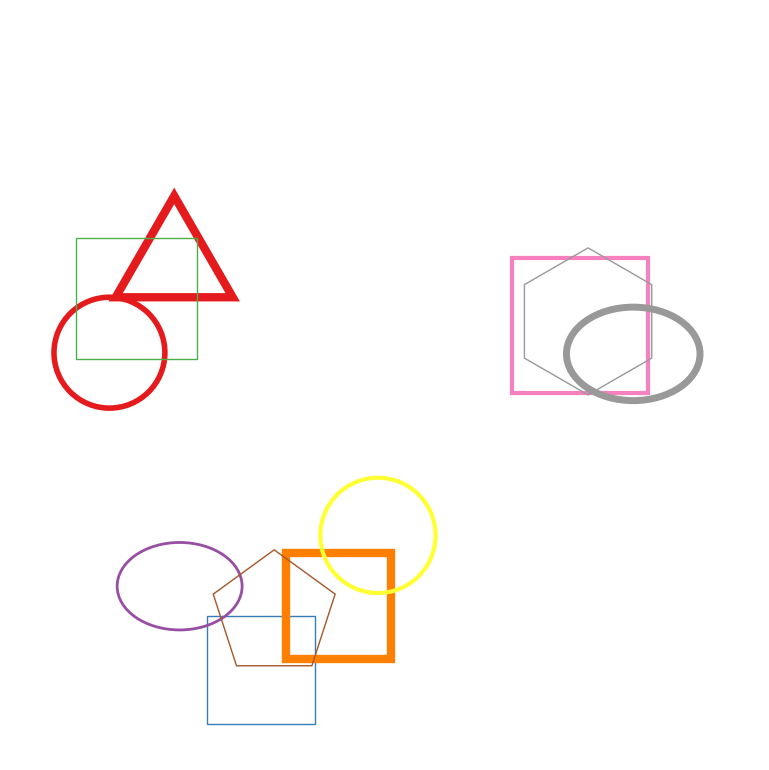[{"shape": "circle", "thickness": 2, "radius": 0.36, "center": [0.142, 0.542]}, {"shape": "triangle", "thickness": 3, "radius": 0.44, "center": [0.226, 0.658]}, {"shape": "square", "thickness": 0.5, "radius": 0.35, "center": [0.339, 0.13]}, {"shape": "square", "thickness": 0.5, "radius": 0.39, "center": [0.177, 0.612]}, {"shape": "oval", "thickness": 1, "radius": 0.41, "center": [0.233, 0.239]}, {"shape": "square", "thickness": 3, "radius": 0.34, "center": [0.44, 0.213]}, {"shape": "circle", "thickness": 1.5, "radius": 0.37, "center": [0.491, 0.305]}, {"shape": "pentagon", "thickness": 0.5, "radius": 0.42, "center": [0.356, 0.203]}, {"shape": "square", "thickness": 1.5, "radius": 0.44, "center": [0.753, 0.577]}, {"shape": "oval", "thickness": 2.5, "radius": 0.43, "center": [0.822, 0.54]}, {"shape": "hexagon", "thickness": 0.5, "radius": 0.48, "center": [0.764, 0.583]}]